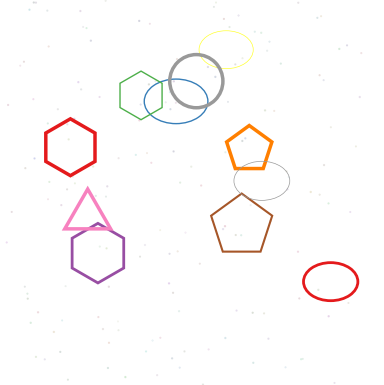[{"shape": "oval", "thickness": 2, "radius": 0.35, "center": [0.859, 0.268]}, {"shape": "hexagon", "thickness": 2.5, "radius": 0.37, "center": [0.183, 0.618]}, {"shape": "oval", "thickness": 1, "radius": 0.41, "center": [0.457, 0.737]}, {"shape": "hexagon", "thickness": 1, "radius": 0.32, "center": [0.366, 0.752]}, {"shape": "hexagon", "thickness": 2, "radius": 0.39, "center": [0.254, 0.343]}, {"shape": "pentagon", "thickness": 2.5, "radius": 0.31, "center": [0.647, 0.612]}, {"shape": "oval", "thickness": 0.5, "radius": 0.35, "center": [0.587, 0.871]}, {"shape": "pentagon", "thickness": 1.5, "radius": 0.42, "center": [0.628, 0.414]}, {"shape": "triangle", "thickness": 2.5, "radius": 0.34, "center": [0.228, 0.44]}, {"shape": "circle", "thickness": 2.5, "radius": 0.35, "center": [0.51, 0.789]}, {"shape": "oval", "thickness": 0.5, "radius": 0.36, "center": [0.68, 0.53]}]